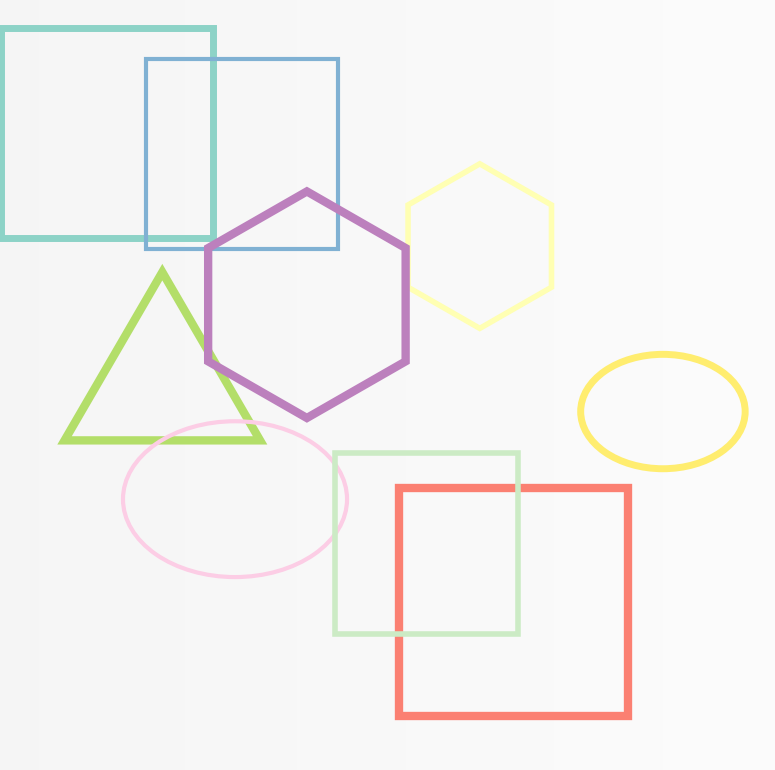[{"shape": "square", "thickness": 2.5, "radius": 0.68, "center": [0.138, 0.827]}, {"shape": "hexagon", "thickness": 2, "radius": 0.53, "center": [0.619, 0.68]}, {"shape": "square", "thickness": 3, "radius": 0.74, "center": [0.663, 0.218]}, {"shape": "square", "thickness": 1.5, "radius": 0.62, "center": [0.312, 0.8]}, {"shape": "triangle", "thickness": 3, "radius": 0.73, "center": [0.209, 0.501]}, {"shape": "oval", "thickness": 1.5, "radius": 0.72, "center": [0.303, 0.352]}, {"shape": "hexagon", "thickness": 3, "radius": 0.74, "center": [0.396, 0.604]}, {"shape": "square", "thickness": 2, "radius": 0.59, "center": [0.551, 0.294]}, {"shape": "oval", "thickness": 2.5, "radius": 0.53, "center": [0.855, 0.466]}]